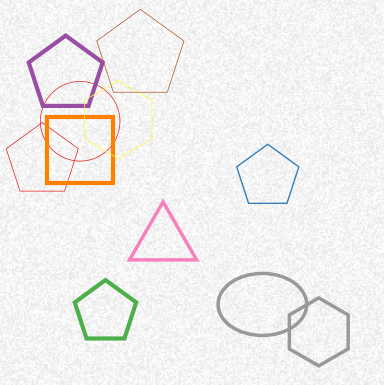[{"shape": "pentagon", "thickness": 0.5, "radius": 0.49, "center": [0.11, 0.583]}, {"shape": "circle", "thickness": 0.5, "radius": 0.52, "center": [0.208, 0.685]}, {"shape": "pentagon", "thickness": 1, "radius": 0.42, "center": [0.695, 0.54]}, {"shape": "pentagon", "thickness": 3, "radius": 0.42, "center": [0.274, 0.189]}, {"shape": "pentagon", "thickness": 3, "radius": 0.5, "center": [0.171, 0.807]}, {"shape": "square", "thickness": 3, "radius": 0.43, "center": [0.208, 0.611]}, {"shape": "hexagon", "thickness": 0.5, "radius": 0.5, "center": [0.307, 0.689]}, {"shape": "pentagon", "thickness": 0.5, "radius": 0.6, "center": [0.365, 0.857]}, {"shape": "triangle", "thickness": 2.5, "radius": 0.5, "center": [0.424, 0.375]}, {"shape": "hexagon", "thickness": 2.5, "radius": 0.44, "center": [0.828, 0.138]}, {"shape": "oval", "thickness": 2.5, "radius": 0.58, "center": [0.682, 0.209]}]